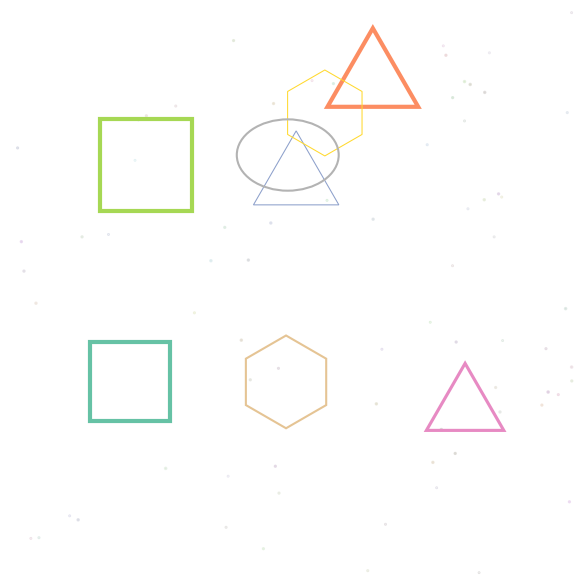[{"shape": "square", "thickness": 2, "radius": 0.34, "center": [0.225, 0.339]}, {"shape": "triangle", "thickness": 2, "radius": 0.45, "center": [0.646, 0.86]}, {"shape": "triangle", "thickness": 0.5, "radius": 0.43, "center": [0.513, 0.687]}, {"shape": "triangle", "thickness": 1.5, "radius": 0.39, "center": [0.805, 0.293]}, {"shape": "square", "thickness": 2, "radius": 0.4, "center": [0.253, 0.713]}, {"shape": "hexagon", "thickness": 0.5, "radius": 0.37, "center": [0.562, 0.804]}, {"shape": "hexagon", "thickness": 1, "radius": 0.4, "center": [0.495, 0.338]}, {"shape": "oval", "thickness": 1, "radius": 0.44, "center": [0.498, 0.731]}]